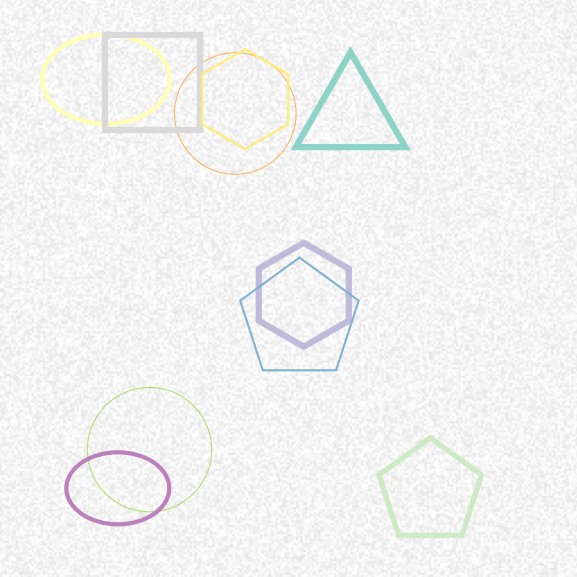[{"shape": "triangle", "thickness": 3, "radius": 0.55, "center": [0.607, 0.799]}, {"shape": "oval", "thickness": 2, "radius": 0.55, "center": [0.184, 0.862]}, {"shape": "hexagon", "thickness": 3, "radius": 0.45, "center": [0.526, 0.489]}, {"shape": "pentagon", "thickness": 1, "radius": 0.54, "center": [0.519, 0.445]}, {"shape": "circle", "thickness": 0.5, "radius": 0.53, "center": [0.407, 0.803]}, {"shape": "circle", "thickness": 0.5, "radius": 0.54, "center": [0.259, 0.221]}, {"shape": "square", "thickness": 3, "radius": 0.41, "center": [0.264, 0.856]}, {"shape": "oval", "thickness": 2, "radius": 0.45, "center": [0.204, 0.154]}, {"shape": "pentagon", "thickness": 2.5, "radius": 0.47, "center": [0.745, 0.148]}, {"shape": "hexagon", "thickness": 1, "radius": 0.43, "center": [0.424, 0.827]}]